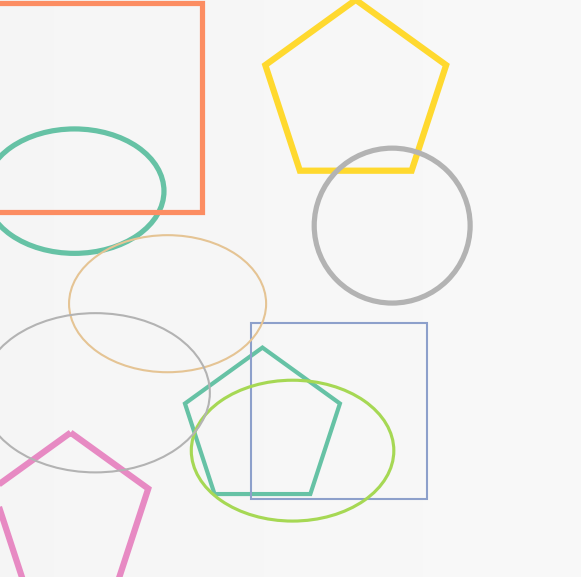[{"shape": "pentagon", "thickness": 2, "radius": 0.7, "center": [0.452, 0.257]}, {"shape": "oval", "thickness": 2.5, "radius": 0.77, "center": [0.128, 0.668]}, {"shape": "square", "thickness": 2.5, "radius": 0.91, "center": [0.167, 0.813]}, {"shape": "square", "thickness": 1, "radius": 0.76, "center": [0.583, 0.287]}, {"shape": "pentagon", "thickness": 3, "radius": 0.7, "center": [0.122, 0.11]}, {"shape": "oval", "thickness": 1.5, "radius": 0.87, "center": [0.503, 0.219]}, {"shape": "pentagon", "thickness": 3, "radius": 0.82, "center": [0.612, 0.836]}, {"shape": "oval", "thickness": 1, "radius": 0.85, "center": [0.288, 0.473]}, {"shape": "circle", "thickness": 2.5, "radius": 0.67, "center": [0.675, 0.608]}, {"shape": "oval", "thickness": 1, "radius": 0.98, "center": [0.164, 0.319]}]